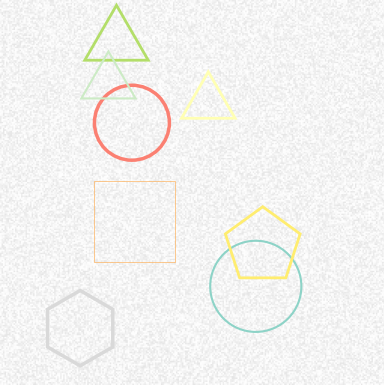[{"shape": "circle", "thickness": 1.5, "radius": 0.59, "center": [0.664, 0.256]}, {"shape": "triangle", "thickness": 2, "radius": 0.4, "center": [0.541, 0.733]}, {"shape": "circle", "thickness": 2.5, "radius": 0.49, "center": [0.343, 0.681]}, {"shape": "square", "thickness": 0.5, "radius": 0.53, "center": [0.35, 0.424]}, {"shape": "triangle", "thickness": 2, "radius": 0.48, "center": [0.303, 0.891]}, {"shape": "hexagon", "thickness": 2.5, "radius": 0.49, "center": [0.208, 0.148]}, {"shape": "triangle", "thickness": 1.5, "radius": 0.41, "center": [0.282, 0.785]}, {"shape": "pentagon", "thickness": 2, "radius": 0.51, "center": [0.682, 0.361]}]